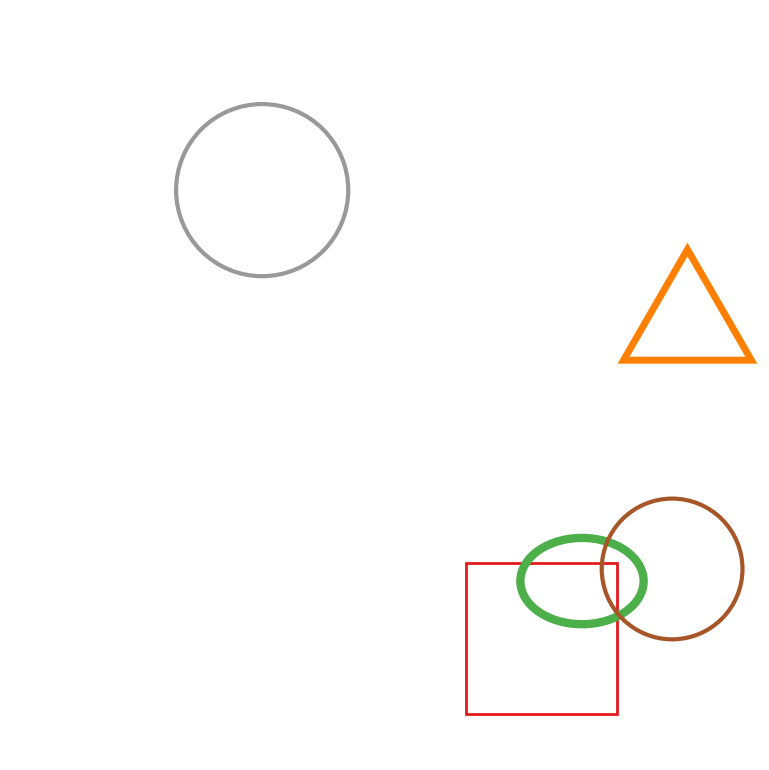[{"shape": "square", "thickness": 1, "radius": 0.49, "center": [0.703, 0.17]}, {"shape": "oval", "thickness": 3, "radius": 0.4, "center": [0.756, 0.245]}, {"shape": "triangle", "thickness": 2.5, "radius": 0.48, "center": [0.893, 0.58]}, {"shape": "circle", "thickness": 1.5, "radius": 0.46, "center": [0.873, 0.261]}, {"shape": "circle", "thickness": 1.5, "radius": 0.56, "center": [0.34, 0.753]}]